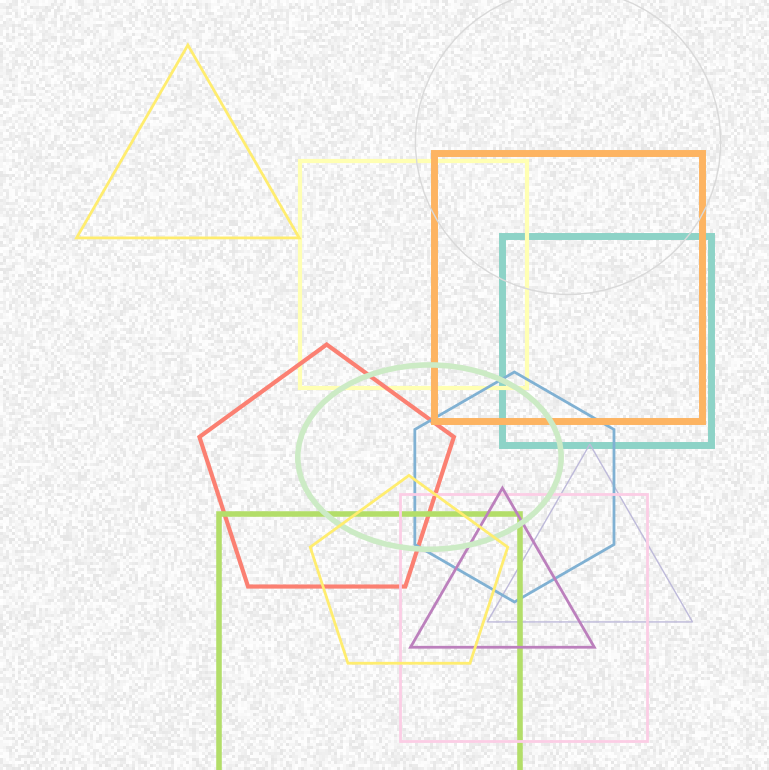[{"shape": "square", "thickness": 2.5, "radius": 0.68, "center": [0.788, 0.558]}, {"shape": "square", "thickness": 1.5, "radius": 0.74, "center": [0.537, 0.644]}, {"shape": "triangle", "thickness": 0.5, "radius": 0.77, "center": [0.766, 0.269]}, {"shape": "pentagon", "thickness": 1.5, "radius": 0.87, "center": [0.424, 0.379]}, {"shape": "hexagon", "thickness": 1, "radius": 0.75, "center": [0.668, 0.368]}, {"shape": "square", "thickness": 2.5, "radius": 0.87, "center": [0.737, 0.627]}, {"shape": "square", "thickness": 2, "radius": 0.98, "center": [0.48, 0.136]}, {"shape": "square", "thickness": 1, "radius": 0.8, "center": [0.679, 0.198]}, {"shape": "circle", "thickness": 0.5, "radius": 0.99, "center": [0.738, 0.816]}, {"shape": "triangle", "thickness": 1, "radius": 0.69, "center": [0.652, 0.228]}, {"shape": "oval", "thickness": 2, "radius": 0.86, "center": [0.558, 0.406]}, {"shape": "pentagon", "thickness": 1, "radius": 0.67, "center": [0.531, 0.248]}, {"shape": "triangle", "thickness": 1, "radius": 0.83, "center": [0.244, 0.774]}]